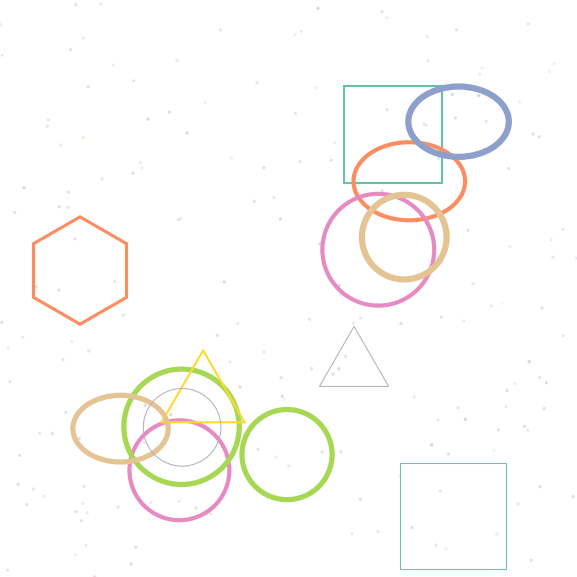[{"shape": "square", "thickness": 0.5, "radius": 0.46, "center": [0.784, 0.106]}, {"shape": "square", "thickness": 1, "radius": 0.42, "center": [0.681, 0.766]}, {"shape": "hexagon", "thickness": 1.5, "radius": 0.46, "center": [0.139, 0.531]}, {"shape": "oval", "thickness": 2, "radius": 0.48, "center": [0.709, 0.685]}, {"shape": "oval", "thickness": 3, "radius": 0.44, "center": [0.794, 0.788]}, {"shape": "circle", "thickness": 2, "radius": 0.48, "center": [0.655, 0.567]}, {"shape": "circle", "thickness": 2, "radius": 0.43, "center": [0.311, 0.185]}, {"shape": "circle", "thickness": 2.5, "radius": 0.39, "center": [0.497, 0.212]}, {"shape": "circle", "thickness": 2.5, "radius": 0.5, "center": [0.314, 0.26]}, {"shape": "triangle", "thickness": 1, "radius": 0.41, "center": [0.352, 0.309]}, {"shape": "circle", "thickness": 3, "radius": 0.37, "center": [0.7, 0.588]}, {"shape": "oval", "thickness": 2.5, "radius": 0.41, "center": [0.209, 0.257]}, {"shape": "triangle", "thickness": 0.5, "radius": 0.35, "center": [0.613, 0.365]}, {"shape": "circle", "thickness": 0.5, "radius": 0.34, "center": [0.315, 0.259]}]